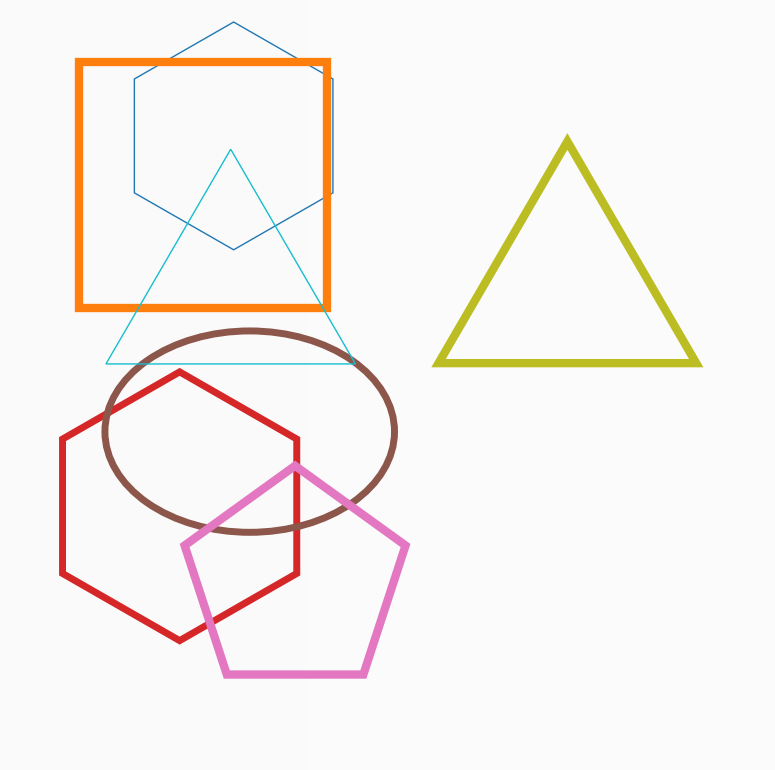[{"shape": "hexagon", "thickness": 0.5, "radius": 0.74, "center": [0.301, 0.823]}, {"shape": "square", "thickness": 3, "radius": 0.8, "center": [0.262, 0.76]}, {"shape": "hexagon", "thickness": 2.5, "radius": 0.87, "center": [0.232, 0.343]}, {"shape": "oval", "thickness": 2.5, "radius": 0.93, "center": [0.322, 0.439]}, {"shape": "pentagon", "thickness": 3, "radius": 0.75, "center": [0.381, 0.245]}, {"shape": "triangle", "thickness": 3, "radius": 0.96, "center": [0.732, 0.624]}, {"shape": "triangle", "thickness": 0.5, "radius": 0.93, "center": [0.298, 0.62]}]